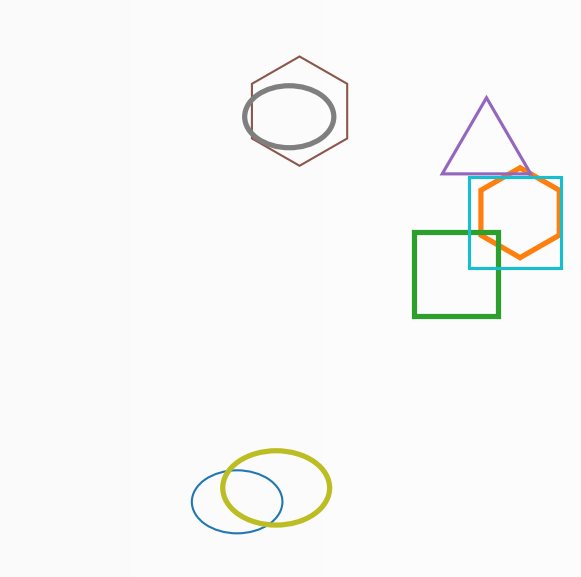[{"shape": "oval", "thickness": 1, "radius": 0.39, "center": [0.408, 0.13]}, {"shape": "hexagon", "thickness": 2.5, "radius": 0.39, "center": [0.895, 0.631]}, {"shape": "square", "thickness": 2.5, "radius": 0.36, "center": [0.785, 0.525]}, {"shape": "triangle", "thickness": 1.5, "radius": 0.44, "center": [0.837, 0.742]}, {"shape": "hexagon", "thickness": 1, "radius": 0.47, "center": [0.515, 0.807]}, {"shape": "oval", "thickness": 2.5, "radius": 0.38, "center": [0.498, 0.797]}, {"shape": "oval", "thickness": 2.5, "radius": 0.46, "center": [0.475, 0.154]}, {"shape": "square", "thickness": 1.5, "radius": 0.39, "center": [0.886, 0.614]}]